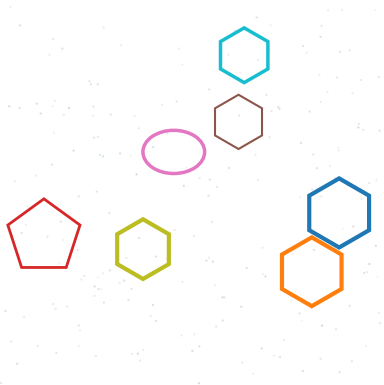[{"shape": "hexagon", "thickness": 3, "radius": 0.45, "center": [0.881, 0.447]}, {"shape": "hexagon", "thickness": 3, "radius": 0.45, "center": [0.81, 0.294]}, {"shape": "pentagon", "thickness": 2, "radius": 0.49, "center": [0.114, 0.385]}, {"shape": "hexagon", "thickness": 1.5, "radius": 0.35, "center": [0.62, 0.683]}, {"shape": "oval", "thickness": 2.5, "radius": 0.4, "center": [0.451, 0.605]}, {"shape": "hexagon", "thickness": 3, "radius": 0.39, "center": [0.371, 0.353]}, {"shape": "hexagon", "thickness": 2.5, "radius": 0.36, "center": [0.634, 0.856]}]